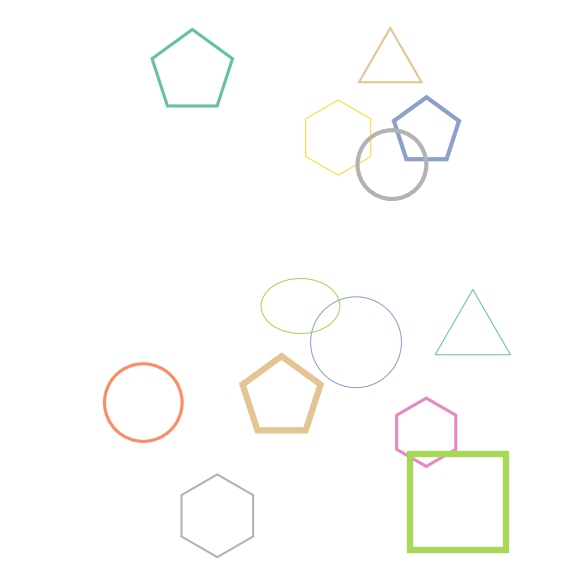[{"shape": "pentagon", "thickness": 1.5, "radius": 0.37, "center": [0.333, 0.875]}, {"shape": "triangle", "thickness": 0.5, "radius": 0.38, "center": [0.819, 0.423]}, {"shape": "circle", "thickness": 1.5, "radius": 0.34, "center": [0.248, 0.302]}, {"shape": "pentagon", "thickness": 2, "radius": 0.3, "center": [0.738, 0.771]}, {"shape": "circle", "thickness": 0.5, "radius": 0.39, "center": [0.617, 0.407]}, {"shape": "hexagon", "thickness": 1.5, "radius": 0.3, "center": [0.738, 0.251]}, {"shape": "square", "thickness": 3, "radius": 0.41, "center": [0.794, 0.13]}, {"shape": "oval", "thickness": 0.5, "radius": 0.34, "center": [0.52, 0.469]}, {"shape": "hexagon", "thickness": 0.5, "radius": 0.33, "center": [0.586, 0.761]}, {"shape": "triangle", "thickness": 1, "radius": 0.31, "center": [0.676, 0.888]}, {"shape": "pentagon", "thickness": 3, "radius": 0.35, "center": [0.488, 0.311]}, {"shape": "circle", "thickness": 2, "radius": 0.3, "center": [0.679, 0.714]}, {"shape": "hexagon", "thickness": 1, "radius": 0.36, "center": [0.376, 0.106]}]